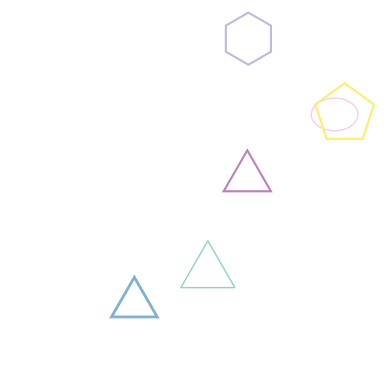[{"shape": "triangle", "thickness": 1, "radius": 0.41, "center": [0.54, 0.293]}, {"shape": "hexagon", "thickness": 1.5, "radius": 0.34, "center": [0.645, 0.9]}, {"shape": "triangle", "thickness": 2, "radius": 0.34, "center": [0.349, 0.211]}, {"shape": "oval", "thickness": 1, "radius": 0.3, "center": [0.869, 0.703]}, {"shape": "triangle", "thickness": 1.5, "radius": 0.35, "center": [0.642, 0.539]}, {"shape": "pentagon", "thickness": 1.5, "radius": 0.4, "center": [0.895, 0.704]}]